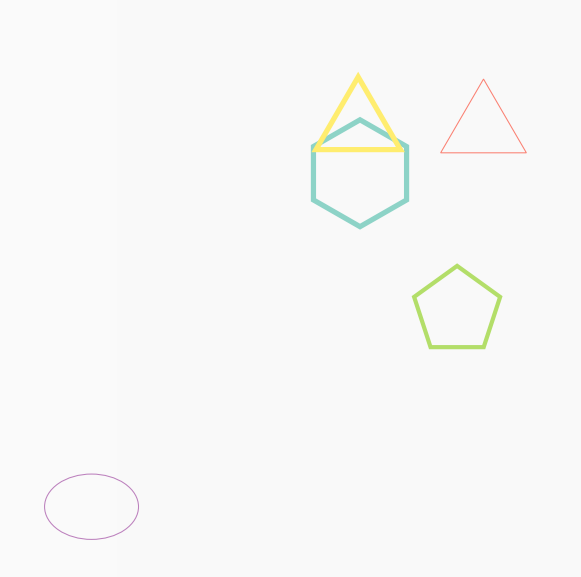[{"shape": "hexagon", "thickness": 2.5, "radius": 0.46, "center": [0.619, 0.699]}, {"shape": "triangle", "thickness": 0.5, "radius": 0.43, "center": [0.832, 0.777]}, {"shape": "pentagon", "thickness": 2, "radius": 0.39, "center": [0.786, 0.461]}, {"shape": "oval", "thickness": 0.5, "radius": 0.4, "center": [0.157, 0.122]}, {"shape": "triangle", "thickness": 2.5, "radius": 0.42, "center": [0.616, 0.782]}]